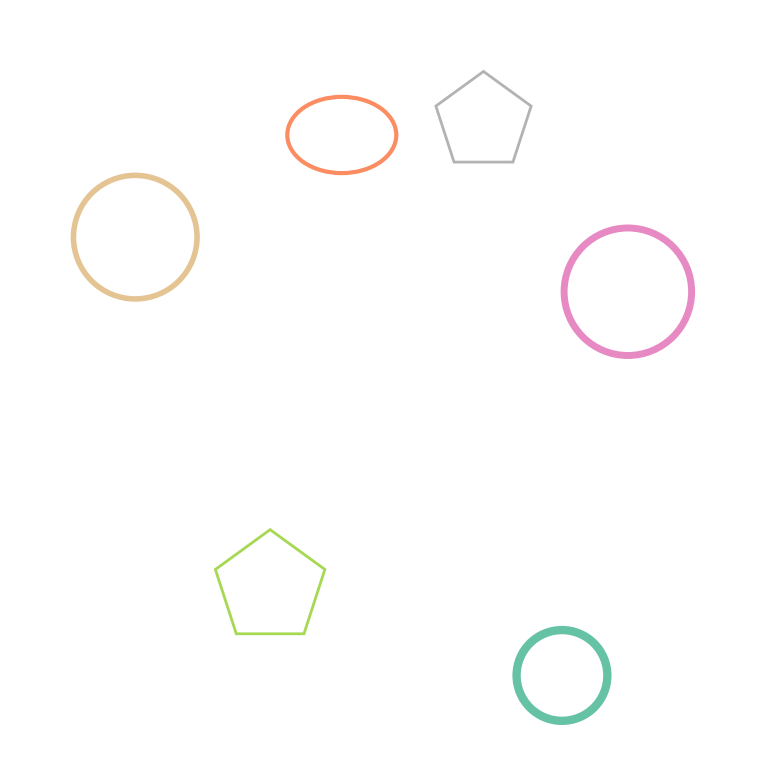[{"shape": "circle", "thickness": 3, "radius": 0.29, "center": [0.73, 0.123]}, {"shape": "oval", "thickness": 1.5, "radius": 0.35, "center": [0.444, 0.825]}, {"shape": "circle", "thickness": 2.5, "radius": 0.41, "center": [0.815, 0.621]}, {"shape": "pentagon", "thickness": 1, "radius": 0.37, "center": [0.351, 0.237]}, {"shape": "circle", "thickness": 2, "radius": 0.4, "center": [0.176, 0.692]}, {"shape": "pentagon", "thickness": 1, "radius": 0.33, "center": [0.628, 0.842]}]